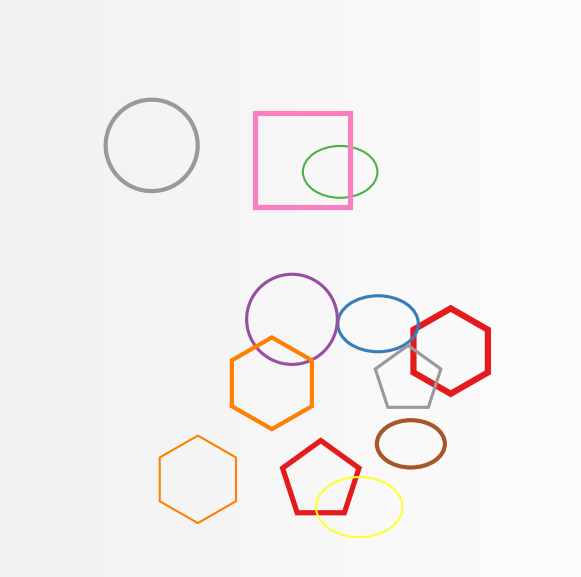[{"shape": "hexagon", "thickness": 3, "radius": 0.37, "center": [0.775, 0.391]}, {"shape": "pentagon", "thickness": 2.5, "radius": 0.35, "center": [0.552, 0.167]}, {"shape": "oval", "thickness": 1.5, "radius": 0.35, "center": [0.65, 0.439]}, {"shape": "oval", "thickness": 1, "radius": 0.32, "center": [0.585, 0.702]}, {"shape": "circle", "thickness": 1.5, "radius": 0.39, "center": [0.502, 0.446]}, {"shape": "hexagon", "thickness": 1, "radius": 0.38, "center": [0.34, 0.169]}, {"shape": "hexagon", "thickness": 2, "radius": 0.4, "center": [0.468, 0.335]}, {"shape": "oval", "thickness": 1, "radius": 0.37, "center": [0.618, 0.121]}, {"shape": "oval", "thickness": 2, "radius": 0.29, "center": [0.707, 0.231]}, {"shape": "square", "thickness": 2.5, "radius": 0.41, "center": [0.52, 0.722]}, {"shape": "pentagon", "thickness": 1.5, "radius": 0.3, "center": [0.702, 0.342]}, {"shape": "circle", "thickness": 2, "radius": 0.4, "center": [0.261, 0.747]}]